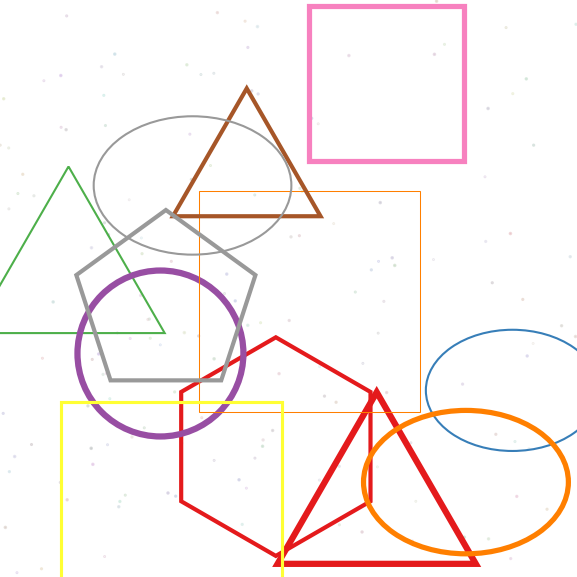[{"shape": "hexagon", "thickness": 2, "radius": 0.95, "center": [0.478, 0.226]}, {"shape": "triangle", "thickness": 3, "radius": 0.99, "center": [0.652, 0.122]}, {"shape": "oval", "thickness": 1, "radius": 0.75, "center": [0.887, 0.323]}, {"shape": "triangle", "thickness": 1, "radius": 0.96, "center": [0.119, 0.519]}, {"shape": "circle", "thickness": 3, "radius": 0.72, "center": [0.278, 0.387]}, {"shape": "square", "thickness": 0.5, "radius": 0.96, "center": [0.536, 0.477]}, {"shape": "oval", "thickness": 2.5, "radius": 0.89, "center": [0.807, 0.164]}, {"shape": "square", "thickness": 1.5, "radius": 0.96, "center": [0.297, 0.111]}, {"shape": "triangle", "thickness": 2, "radius": 0.74, "center": [0.427, 0.698]}, {"shape": "square", "thickness": 2.5, "radius": 0.67, "center": [0.669, 0.855]}, {"shape": "oval", "thickness": 1, "radius": 0.86, "center": [0.333, 0.678]}, {"shape": "pentagon", "thickness": 2, "radius": 0.82, "center": [0.287, 0.472]}]